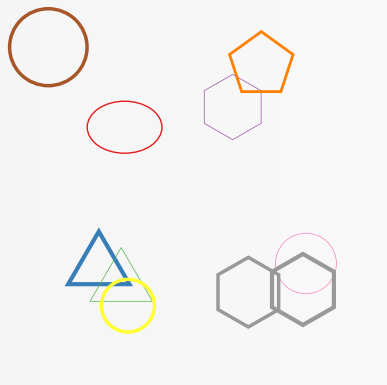[{"shape": "oval", "thickness": 1, "radius": 0.48, "center": [0.322, 0.67]}, {"shape": "triangle", "thickness": 3, "radius": 0.46, "center": [0.255, 0.308]}, {"shape": "triangle", "thickness": 0.5, "radius": 0.47, "center": [0.313, 0.264]}, {"shape": "hexagon", "thickness": 0.5, "radius": 0.42, "center": [0.6, 0.722]}, {"shape": "pentagon", "thickness": 2, "radius": 0.43, "center": [0.674, 0.832]}, {"shape": "circle", "thickness": 2.5, "radius": 0.34, "center": [0.33, 0.206]}, {"shape": "circle", "thickness": 2.5, "radius": 0.5, "center": [0.125, 0.877]}, {"shape": "circle", "thickness": 0.5, "radius": 0.39, "center": [0.789, 0.316]}, {"shape": "hexagon", "thickness": 3, "radius": 0.46, "center": [0.782, 0.248]}, {"shape": "hexagon", "thickness": 2.5, "radius": 0.45, "center": [0.641, 0.241]}]